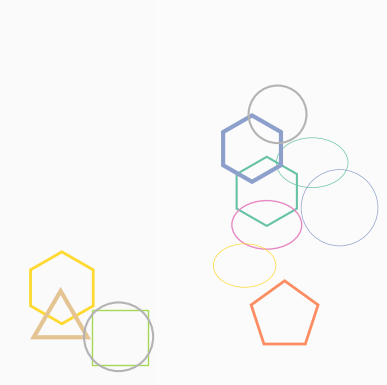[{"shape": "hexagon", "thickness": 1.5, "radius": 0.45, "center": [0.688, 0.503]}, {"shape": "oval", "thickness": 0.5, "radius": 0.46, "center": [0.806, 0.577]}, {"shape": "pentagon", "thickness": 2, "radius": 0.45, "center": [0.735, 0.18]}, {"shape": "hexagon", "thickness": 3, "radius": 0.43, "center": [0.65, 0.614]}, {"shape": "circle", "thickness": 0.5, "radius": 0.5, "center": [0.876, 0.46]}, {"shape": "oval", "thickness": 1, "radius": 0.45, "center": [0.688, 0.416]}, {"shape": "square", "thickness": 1, "radius": 0.36, "center": [0.31, 0.123]}, {"shape": "hexagon", "thickness": 2, "radius": 0.47, "center": [0.16, 0.252]}, {"shape": "oval", "thickness": 0.5, "radius": 0.4, "center": [0.631, 0.31]}, {"shape": "triangle", "thickness": 3, "radius": 0.4, "center": [0.156, 0.164]}, {"shape": "circle", "thickness": 1.5, "radius": 0.45, "center": [0.306, 0.125]}, {"shape": "circle", "thickness": 1.5, "radius": 0.37, "center": [0.716, 0.703]}]